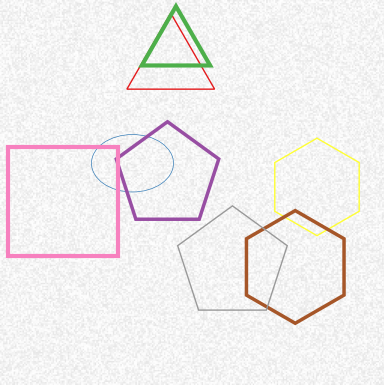[{"shape": "triangle", "thickness": 1, "radius": 0.66, "center": [0.444, 0.834]}, {"shape": "oval", "thickness": 0.5, "radius": 0.53, "center": [0.344, 0.576]}, {"shape": "triangle", "thickness": 3, "radius": 0.51, "center": [0.457, 0.881]}, {"shape": "pentagon", "thickness": 2.5, "radius": 0.7, "center": [0.435, 0.544]}, {"shape": "hexagon", "thickness": 1, "radius": 0.63, "center": [0.823, 0.514]}, {"shape": "hexagon", "thickness": 2.5, "radius": 0.73, "center": [0.767, 0.307]}, {"shape": "square", "thickness": 3, "radius": 0.71, "center": [0.163, 0.476]}, {"shape": "pentagon", "thickness": 1, "radius": 0.75, "center": [0.604, 0.316]}]